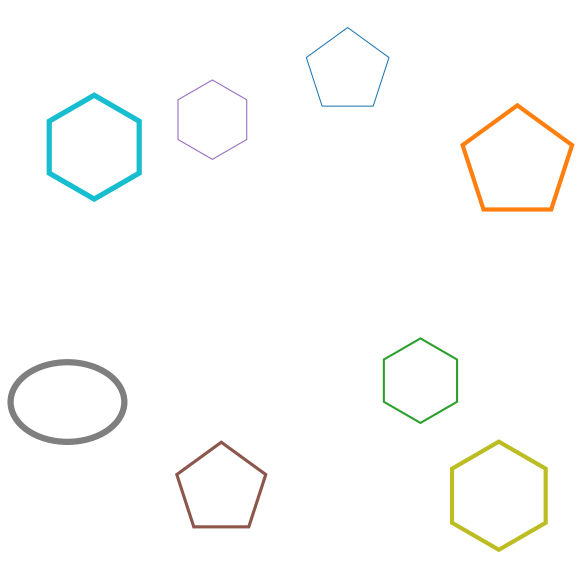[{"shape": "pentagon", "thickness": 0.5, "radius": 0.38, "center": [0.602, 0.876]}, {"shape": "pentagon", "thickness": 2, "radius": 0.5, "center": [0.896, 0.717]}, {"shape": "hexagon", "thickness": 1, "radius": 0.37, "center": [0.728, 0.34]}, {"shape": "hexagon", "thickness": 0.5, "radius": 0.34, "center": [0.368, 0.792]}, {"shape": "pentagon", "thickness": 1.5, "radius": 0.4, "center": [0.383, 0.152]}, {"shape": "oval", "thickness": 3, "radius": 0.49, "center": [0.117, 0.303]}, {"shape": "hexagon", "thickness": 2, "radius": 0.47, "center": [0.864, 0.141]}, {"shape": "hexagon", "thickness": 2.5, "radius": 0.45, "center": [0.163, 0.744]}]